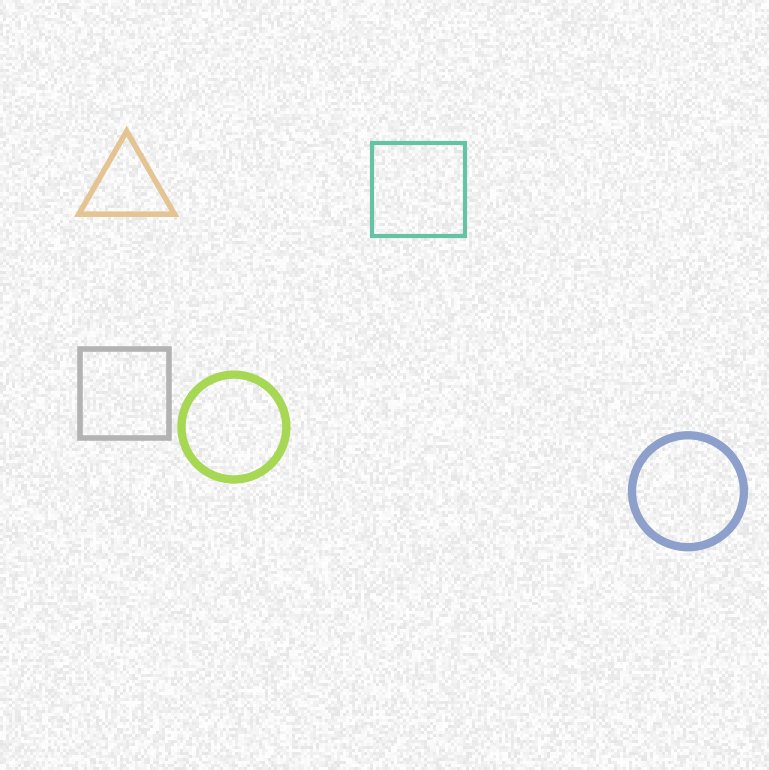[{"shape": "square", "thickness": 1.5, "radius": 0.3, "center": [0.544, 0.754]}, {"shape": "circle", "thickness": 3, "radius": 0.36, "center": [0.893, 0.362]}, {"shape": "circle", "thickness": 3, "radius": 0.34, "center": [0.304, 0.445]}, {"shape": "triangle", "thickness": 2, "radius": 0.36, "center": [0.164, 0.758]}, {"shape": "square", "thickness": 2, "radius": 0.29, "center": [0.162, 0.489]}]